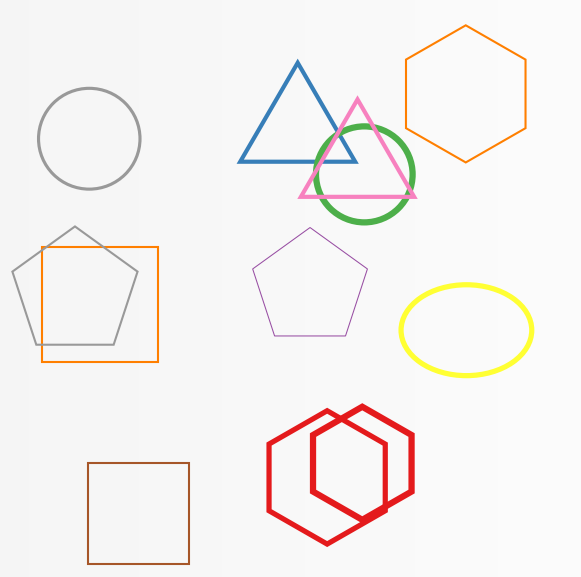[{"shape": "hexagon", "thickness": 2.5, "radius": 0.58, "center": [0.563, 0.172]}, {"shape": "hexagon", "thickness": 3, "radius": 0.49, "center": [0.623, 0.197]}, {"shape": "triangle", "thickness": 2, "radius": 0.57, "center": [0.512, 0.776]}, {"shape": "circle", "thickness": 3, "radius": 0.42, "center": [0.627, 0.697]}, {"shape": "pentagon", "thickness": 0.5, "radius": 0.52, "center": [0.533, 0.501]}, {"shape": "square", "thickness": 1, "radius": 0.5, "center": [0.172, 0.472]}, {"shape": "hexagon", "thickness": 1, "radius": 0.59, "center": [0.801, 0.837]}, {"shape": "oval", "thickness": 2.5, "radius": 0.56, "center": [0.802, 0.427]}, {"shape": "square", "thickness": 1, "radius": 0.43, "center": [0.238, 0.11]}, {"shape": "triangle", "thickness": 2, "radius": 0.56, "center": [0.615, 0.715]}, {"shape": "pentagon", "thickness": 1, "radius": 0.57, "center": [0.129, 0.494]}, {"shape": "circle", "thickness": 1.5, "radius": 0.44, "center": [0.154, 0.759]}]